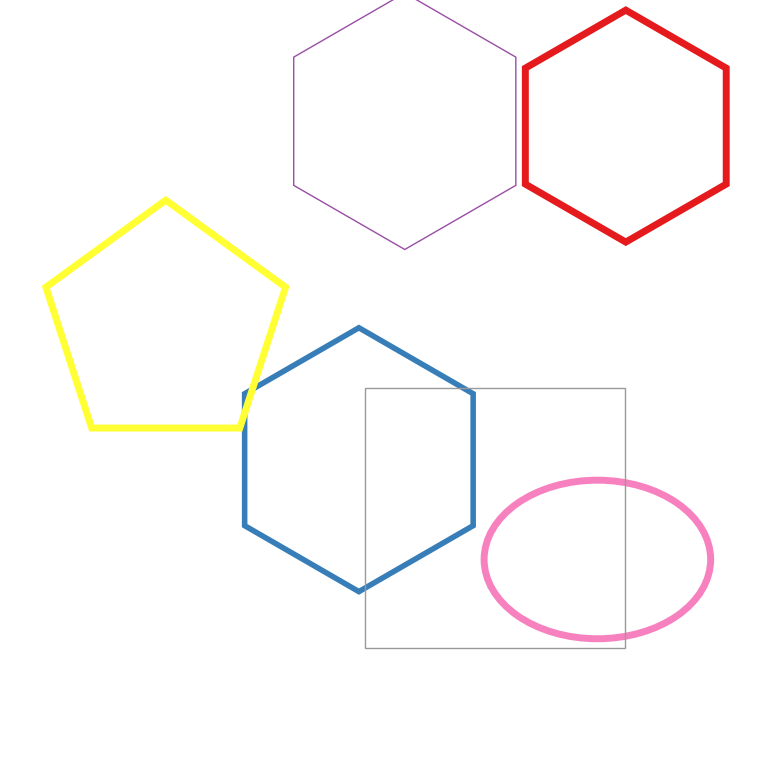[{"shape": "hexagon", "thickness": 2.5, "radius": 0.75, "center": [0.813, 0.836]}, {"shape": "hexagon", "thickness": 2, "radius": 0.86, "center": [0.466, 0.403]}, {"shape": "hexagon", "thickness": 0.5, "radius": 0.83, "center": [0.526, 0.843]}, {"shape": "pentagon", "thickness": 2.5, "radius": 0.82, "center": [0.215, 0.576]}, {"shape": "oval", "thickness": 2.5, "radius": 0.74, "center": [0.776, 0.273]}, {"shape": "square", "thickness": 0.5, "radius": 0.84, "center": [0.643, 0.327]}]